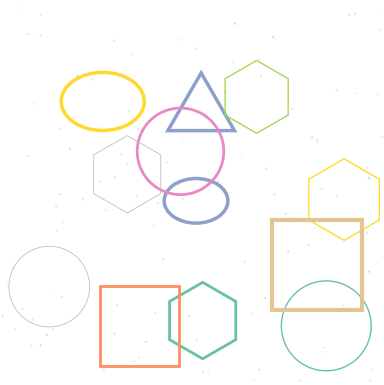[{"shape": "circle", "thickness": 1, "radius": 0.58, "center": [0.847, 0.154]}, {"shape": "hexagon", "thickness": 2, "radius": 0.5, "center": [0.526, 0.167]}, {"shape": "square", "thickness": 2, "radius": 0.52, "center": [0.363, 0.153]}, {"shape": "triangle", "thickness": 2.5, "radius": 0.5, "center": [0.522, 0.711]}, {"shape": "oval", "thickness": 2.5, "radius": 0.41, "center": [0.509, 0.478]}, {"shape": "circle", "thickness": 2, "radius": 0.56, "center": [0.469, 0.607]}, {"shape": "hexagon", "thickness": 1, "radius": 0.47, "center": [0.667, 0.748]}, {"shape": "oval", "thickness": 2.5, "radius": 0.54, "center": [0.267, 0.737]}, {"shape": "hexagon", "thickness": 1, "radius": 0.53, "center": [0.894, 0.482]}, {"shape": "square", "thickness": 3, "radius": 0.58, "center": [0.823, 0.311]}, {"shape": "hexagon", "thickness": 0.5, "radius": 0.5, "center": [0.331, 0.547]}, {"shape": "circle", "thickness": 0.5, "radius": 0.52, "center": [0.128, 0.256]}]